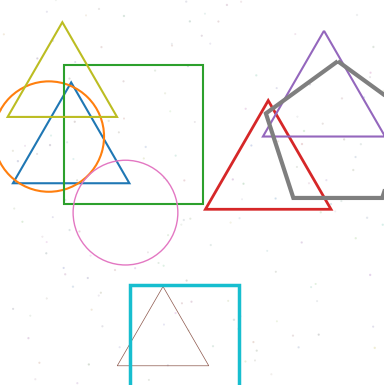[{"shape": "triangle", "thickness": 1.5, "radius": 0.87, "center": [0.185, 0.611]}, {"shape": "circle", "thickness": 1.5, "radius": 0.72, "center": [0.127, 0.645]}, {"shape": "square", "thickness": 1.5, "radius": 0.9, "center": [0.346, 0.651]}, {"shape": "triangle", "thickness": 2, "radius": 0.94, "center": [0.697, 0.551]}, {"shape": "triangle", "thickness": 1.5, "radius": 0.92, "center": [0.842, 0.737]}, {"shape": "triangle", "thickness": 0.5, "radius": 0.69, "center": [0.423, 0.119]}, {"shape": "circle", "thickness": 1, "radius": 0.68, "center": [0.326, 0.448]}, {"shape": "pentagon", "thickness": 3, "radius": 0.98, "center": [0.877, 0.645]}, {"shape": "triangle", "thickness": 1.5, "radius": 0.82, "center": [0.162, 0.778]}, {"shape": "square", "thickness": 2.5, "radius": 0.71, "center": [0.479, 0.118]}]